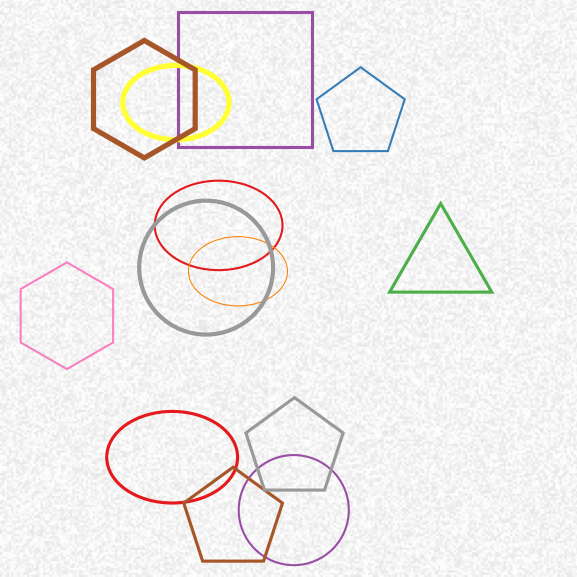[{"shape": "oval", "thickness": 1.5, "radius": 0.57, "center": [0.298, 0.207]}, {"shape": "oval", "thickness": 1, "radius": 0.55, "center": [0.379, 0.609]}, {"shape": "pentagon", "thickness": 1, "radius": 0.4, "center": [0.624, 0.802]}, {"shape": "triangle", "thickness": 1.5, "radius": 0.51, "center": [0.763, 0.544]}, {"shape": "square", "thickness": 1.5, "radius": 0.58, "center": [0.424, 0.861]}, {"shape": "circle", "thickness": 1, "radius": 0.48, "center": [0.509, 0.116]}, {"shape": "oval", "thickness": 0.5, "radius": 0.43, "center": [0.412, 0.529]}, {"shape": "oval", "thickness": 2.5, "radius": 0.46, "center": [0.304, 0.822]}, {"shape": "pentagon", "thickness": 1.5, "radius": 0.45, "center": [0.404, 0.1]}, {"shape": "hexagon", "thickness": 2.5, "radius": 0.51, "center": [0.25, 0.827]}, {"shape": "hexagon", "thickness": 1, "radius": 0.46, "center": [0.116, 0.452]}, {"shape": "circle", "thickness": 2, "radius": 0.58, "center": [0.357, 0.536]}, {"shape": "pentagon", "thickness": 1.5, "radius": 0.44, "center": [0.51, 0.222]}]